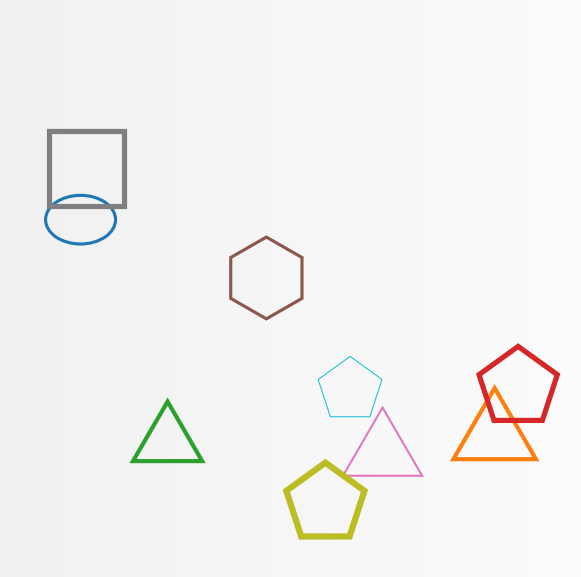[{"shape": "oval", "thickness": 1.5, "radius": 0.3, "center": [0.139, 0.619]}, {"shape": "triangle", "thickness": 2, "radius": 0.41, "center": [0.851, 0.245]}, {"shape": "triangle", "thickness": 2, "radius": 0.34, "center": [0.288, 0.235]}, {"shape": "pentagon", "thickness": 2.5, "radius": 0.35, "center": [0.891, 0.328]}, {"shape": "hexagon", "thickness": 1.5, "radius": 0.35, "center": [0.458, 0.518]}, {"shape": "triangle", "thickness": 1, "radius": 0.39, "center": [0.658, 0.215]}, {"shape": "square", "thickness": 2.5, "radius": 0.32, "center": [0.149, 0.708]}, {"shape": "pentagon", "thickness": 3, "radius": 0.35, "center": [0.56, 0.127]}, {"shape": "pentagon", "thickness": 0.5, "radius": 0.29, "center": [0.602, 0.324]}]